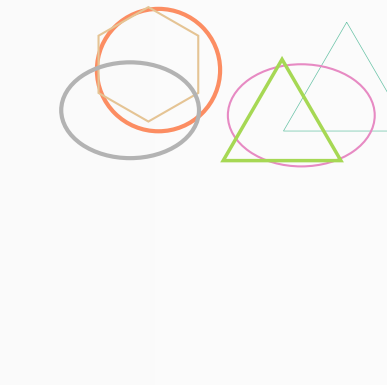[{"shape": "triangle", "thickness": 0.5, "radius": 0.94, "center": [0.895, 0.754]}, {"shape": "circle", "thickness": 3, "radius": 0.79, "center": [0.409, 0.818]}, {"shape": "oval", "thickness": 1.5, "radius": 0.95, "center": [0.778, 0.7]}, {"shape": "triangle", "thickness": 2.5, "radius": 0.88, "center": [0.728, 0.671]}, {"shape": "hexagon", "thickness": 1.5, "radius": 0.74, "center": [0.383, 0.833]}, {"shape": "oval", "thickness": 3, "radius": 0.89, "center": [0.336, 0.714]}]